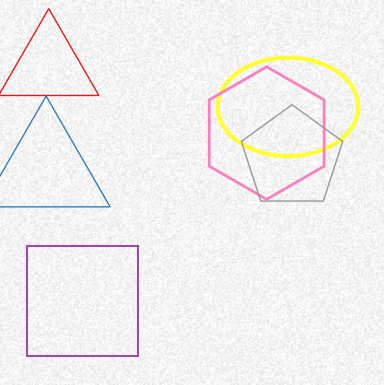[{"shape": "triangle", "thickness": 1, "radius": 0.75, "center": [0.127, 0.827]}, {"shape": "triangle", "thickness": 1, "radius": 0.96, "center": [0.12, 0.559]}, {"shape": "square", "thickness": 1.5, "radius": 0.72, "center": [0.215, 0.218]}, {"shape": "oval", "thickness": 3, "radius": 0.91, "center": [0.748, 0.722]}, {"shape": "hexagon", "thickness": 2, "radius": 0.86, "center": [0.693, 0.654]}, {"shape": "pentagon", "thickness": 1, "radius": 0.69, "center": [0.759, 0.59]}]